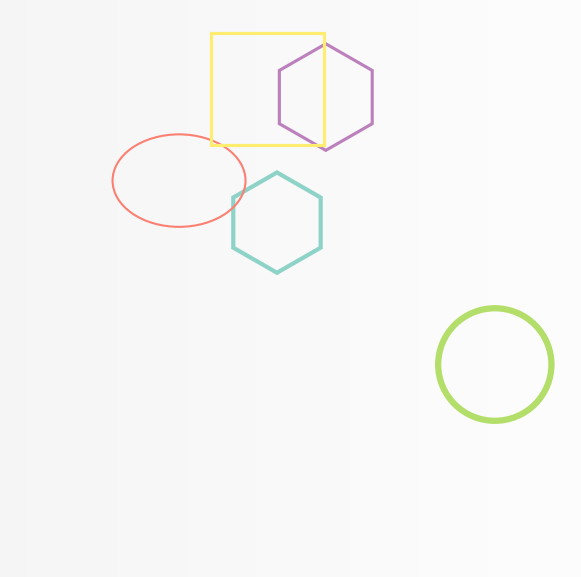[{"shape": "hexagon", "thickness": 2, "radius": 0.43, "center": [0.477, 0.614]}, {"shape": "oval", "thickness": 1, "radius": 0.57, "center": [0.308, 0.686]}, {"shape": "circle", "thickness": 3, "radius": 0.49, "center": [0.851, 0.368]}, {"shape": "hexagon", "thickness": 1.5, "radius": 0.46, "center": [0.56, 0.831]}, {"shape": "square", "thickness": 1.5, "radius": 0.49, "center": [0.461, 0.845]}]